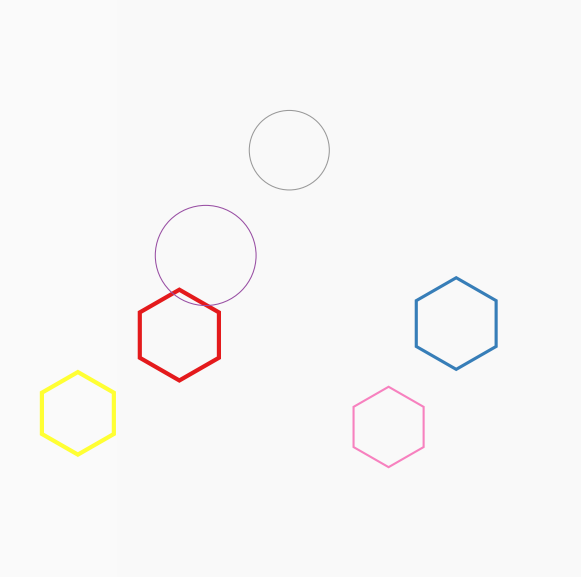[{"shape": "hexagon", "thickness": 2, "radius": 0.39, "center": [0.309, 0.419]}, {"shape": "hexagon", "thickness": 1.5, "radius": 0.4, "center": [0.785, 0.439]}, {"shape": "circle", "thickness": 0.5, "radius": 0.43, "center": [0.354, 0.557]}, {"shape": "hexagon", "thickness": 2, "radius": 0.36, "center": [0.134, 0.283]}, {"shape": "hexagon", "thickness": 1, "radius": 0.35, "center": [0.669, 0.26]}, {"shape": "circle", "thickness": 0.5, "radius": 0.34, "center": [0.498, 0.739]}]